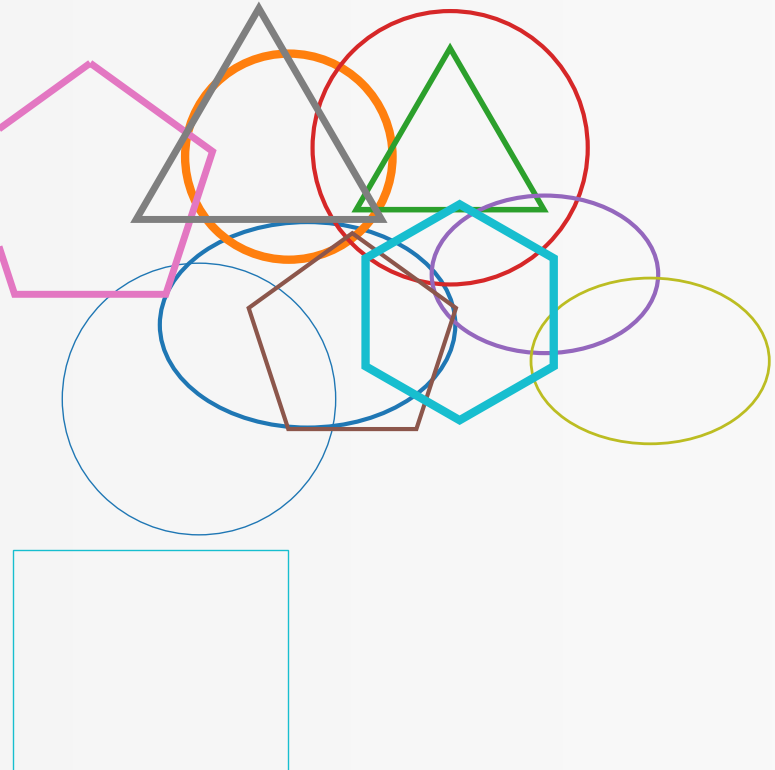[{"shape": "circle", "thickness": 0.5, "radius": 0.88, "center": [0.257, 0.482]}, {"shape": "oval", "thickness": 1.5, "radius": 0.95, "center": [0.397, 0.578]}, {"shape": "circle", "thickness": 3, "radius": 0.67, "center": [0.373, 0.797]}, {"shape": "triangle", "thickness": 2, "radius": 0.7, "center": [0.581, 0.798]}, {"shape": "circle", "thickness": 1.5, "radius": 0.89, "center": [0.581, 0.808]}, {"shape": "oval", "thickness": 1.5, "radius": 0.73, "center": [0.703, 0.644]}, {"shape": "pentagon", "thickness": 1.5, "radius": 0.7, "center": [0.455, 0.557]}, {"shape": "pentagon", "thickness": 2.5, "radius": 0.83, "center": [0.116, 0.752]}, {"shape": "triangle", "thickness": 2.5, "radius": 0.91, "center": [0.334, 0.806]}, {"shape": "oval", "thickness": 1, "radius": 0.77, "center": [0.839, 0.531]}, {"shape": "hexagon", "thickness": 3, "radius": 0.7, "center": [0.593, 0.594]}, {"shape": "square", "thickness": 0.5, "radius": 0.89, "center": [0.195, 0.109]}]